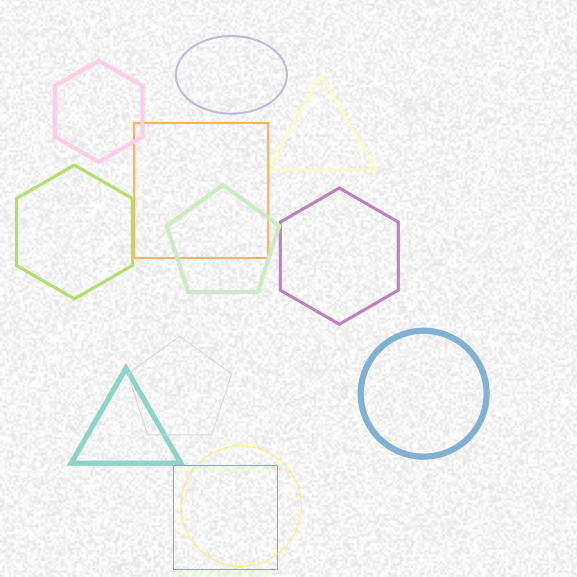[{"shape": "triangle", "thickness": 2.5, "radius": 0.55, "center": [0.218, 0.252]}, {"shape": "triangle", "thickness": 1, "radius": 0.55, "center": [0.556, 0.76]}, {"shape": "oval", "thickness": 1, "radius": 0.48, "center": [0.401, 0.87]}, {"shape": "square", "thickness": 0.5, "radius": 0.45, "center": [0.39, 0.103]}, {"shape": "circle", "thickness": 3, "radius": 0.55, "center": [0.734, 0.317]}, {"shape": "square", "thickness": 1, "radius": 0.58, "center": [0.348, 0.669]}, {"shape": "hexagon", "thickness": 1.5, "radius": 0.58, "center": [0.129, 0.597]}, {"shape": "hexagon", "thickness": 2, "radius": 0.44, "center": [0.171, 0.806]}, {"shape": "pentagon", "thickness": 0.5, "radius": 0.47, "center": [0.311, 0.323]}, {"shape": "hexagon", "thickness": 1.5, "radius": 0.59, "center": [0.588, 0.556]}, {"shape": "pentagon", "thickness": 2, "radius": 0.51, "center": [0.386, 0.576]}, {"shape": "circle", "thickness": 0.5, "radius": 0.52, "center": [0.417, 0.123]}]